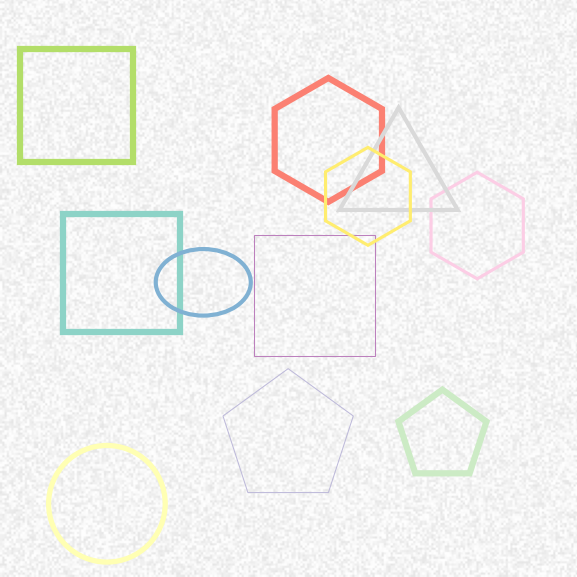[{"shape": "square", "thickness": 3, "radius": 0.51, "center": [0.21, 0.527]}, {"shape": "circle", "thickness": 2.5, "radius": 0.5, "center": [0.185, 0.127]}, {"shape": "pentagon", "thickness": 0.5, "radius": 0.59, "center": [0.499, 0.242]}, {"shape": "hexagon", "thickness": 3, "radius": 0.54, "center": [0.569, 0.757]}, {"shape": "oval", "thickness": 2, "radius": 0.41, "center": [0.352, 0.51]}, {"shape": "square", "thickness": 3, "radius": 0.49, "center": [0.133, 0.816]}, {"shape": "hexagon", "thickness": 1.5, "radius": 0.46, "center": [0.826, 0.609]}, {"shape": "triangle", "thickness": 2, "radius": 0.59, "center": [0.69, 0.695]}, {"shape": "square", "thickness": 0.5, "radius": 0.52, "center": [0.544, 0.488]}, {"shape": "pentagon", "thickness": 3, "radius": 0.4, "center": [0.766, 0.244]}, {"shape": "hexagon", "thickness": 1.5, "radius": 0.42, "center": [0.637, 0.659]}]